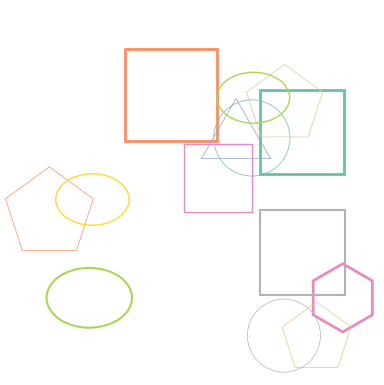[{"shape": "circle", "thickness": 0.5, "radius": 0.49, "center": [0.654, 0.642]}, {"shape": "square", "thickness": 2, "radius": 0.54, "center": [0.784, 0.657]}, {"shape": "square", "thickness": 2, "radius": 0.6, "center": [0.445, 0.752]}, {"shape": "pentagon", "thickness": 0.5, "radius": 0.6, "center": [0.128, 0.447]}, {"shape": "triangle", "thickness": 0.5, "radius": 0.52, "center": [0.613, 0.64]}, {"shape": "hexagon", "thickness": 2, "radius": 0.44, "center": [0.89, 0.226]}, {"shape": "square", "thickness": 1, "radius": 0.44, "center": [0.565, 0.537]}, {"shape": "oval", "thickness": 1.5, "radius": 0.55, "center": [0.232, 0.227]}, {"shape": "oval", "thickness": 1, "radius": 0.47, "center": [0.658, 0.746]}, {"shape": "oval", "thickness": 1, "radius": 0.48, "center": [0.24, 0.482]}, {"shape": "pentagon", "thickness": 0.5, "radius": 0.47, "center": [0.822, 0.122]}, {"shape": "pentagon", "thickness": 0.5, "radius": 0.52, "center": [0.739, 0.729]}, {"shape": "circle", "thickness": 0.5, "radius": 0.47, "center": [0.737, 0.128]}, {"shape": "square", "thickness": 1.5, "radius": 0.55, "center": [0.786, 0.344]}]